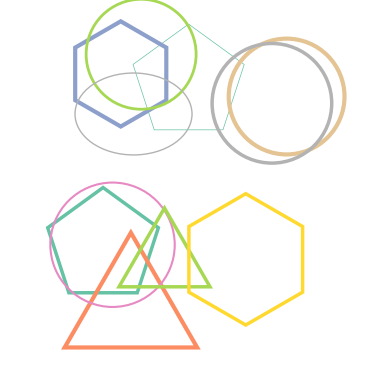[{"shape": "pentagon", "thickness": 0.5, "radius": 0.76, "center": [0.49, 0.786]}, {"shape": "pentagon", "thickness": 2.5, "radius": 0.76, "center": [0.268, 0.362]}, {"shape": "triangle", "thickness": 3, "radius": 0.99, "center": [0.34, 0.197]}, {"shape": "hexagon", "thickness": 3, "radius": 0.68, "center": [0.314, 0.808]}, {"shape": "circle", "thickness": 1.5, "radius": 0.81, "center": [0.292, 0.364]}, {"shape": "triangle", "thickness": 2.5, "radius": 0.68, "center": [0.427, 0.323]}, {"shape": "circle", "thickness": 2, "radius": 0.71, "center": [0.367, 0.859]}, {"shape": "hexagon", "thickness": 2.5, "radius": 0.85, "center": [0.638, 0.326]}, {"shape": "circle", "thickness": 3, "radius": 0.75, "center": [0.744, 0.749]}, {"shape": "circle", "thickness": 2.5, "radius": 0.78, "center": [0.706, 0.732]}, {"shape": "oval", "thickness": 1, "radius": 0.76, "center": [0.347, 0.704]}]